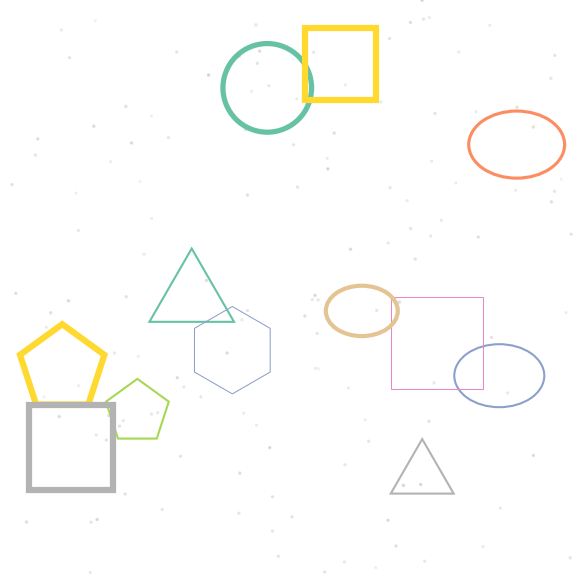[{"shape": "triangle", "thickness": 1, "radius": 0.42, "center": [0.332, 0.484]}, {"shape": "circle", "thickness": 2.5, "radius": 0.38, "center": [0.463, 0.847]}, {"shape": "oval", "thickness": 1.5, "radius": 0.41, "center": [0.895, 0.749]}, {"shape": "oval", "thickness": 1, "radius": 0.39, "center": [0.865, 0.349]}, {"shape": "hexagon", "thickness": 0.5, "radius": 0.38, "center": [0.402, 0.393]}, {"shape": "square", "thickness": 0.5, "radius": 0.4, "center": [0.757, 0.405]}, {"shape": "pentagon", "thickness": 1, "radius": 0.29, "center": [0.238, 0.286]}, {"shape": "square", "thickness": 3, "radius": 0.31, "center": [0.59, 0.889]}, {"shape": "pentagon", "thickness": 3, "radius": 0.38, "center": [0.108, 0.361]}, {"shape": "oval", "thickness": 2, "radius": 0.31, "center": [0.626, 0.461]}, {"shape": "triangle", "thickness": 1, "radius": 0.31, "center": [0.731, 0.176]}, {"shape": "square", "thickness": 3, "radius": 0.36, "center": [0.124, 0.224]}]